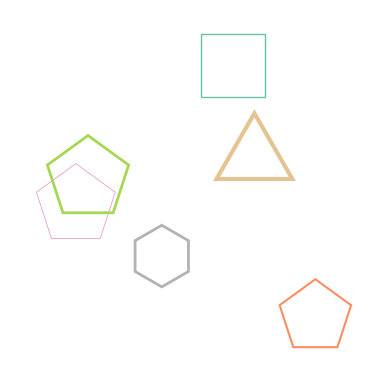[{"shape": "square", "thickness": 1, "radius": 0.41, "center": [0.605, 0.829]}, {"shape": "pentagon", "thickness": 1.5, "radius": 0.49, "center": [0.819, 0.177]}, {"shape": "pentagon", "thickness": 0.5, "radius": 0.54, "center": [0.197, 0.468]}, {"shape": "pentagon", "thickness": 2, "radius": 0.55, "center": [0.229, 0.537]}, {"shape": "triangle", "thickness": 3, "radius": 0.57, "center": [0.661, 0.592]}, {"shape": "hexagon", "thickness": 2, "radius": 0.4, "center": [0.42, 0.335]}]